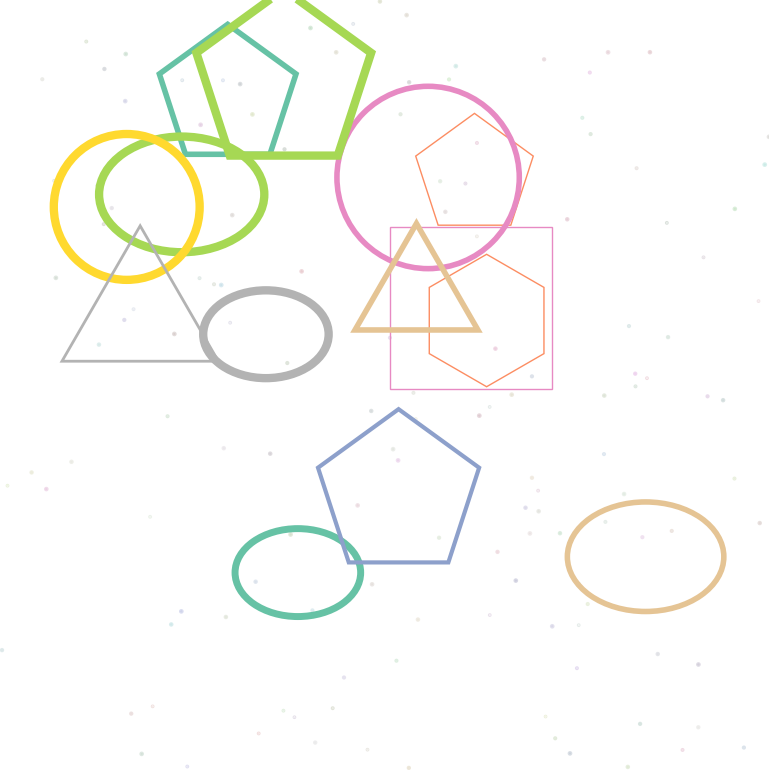[{"shape": "oval", "thickness": 2.5, "radius": 0.41, "center": [0.387, 0.256]}, {"shape": "pentagon", "thickness": 2, "radius": 0.47, "center": [0.296, 0.875]}, {"shape": "pentagon", "thickness": 0.5, "radius": 0.4, "center": [0.616, 0.772]}, {"shape": "hexagon", "thickness": 0.5, "radius": 0.43, "center": [0.632, 0.584]}, {"shape": "pentagon", "thickness": 1.5, "radius": 0.55, "center": [0.518, 0.359]}, {"shape": "circle", "thickness": 2, "radius": 0.59, "center": [0.556, 0.77]}, {"shape": "square", "thickness": 0.5, "radius": 0.53, "center": [0.611, 0.6]}, {"shape": "pentagon", "thickness": 3, "radius": 0.6, "center": [0.369, 0.894]}, {"shape": "oval", "thickness": 3, "radius": 0.54, "center": [0.236, 0.748]}, {"shape": "circle", "thickness": 3, "radius": 0.47, "center": [0.165, 0.731]}, {"shape": "oval", "thickness": 2, "radius": 0.51, "center": [0.838, 0.277]}, {"shape": "triangle", "thickness": 2, "radius": 0.46, "center": [0.541, 0.618]}, {"shape": "triangle", "thickness": 1, "radius": 0.59, "center": [0.182, 0.59]}, {"shape": "oval", "thickness": 3, "radius": 0.41, "center": [0.345, 0.566]}]